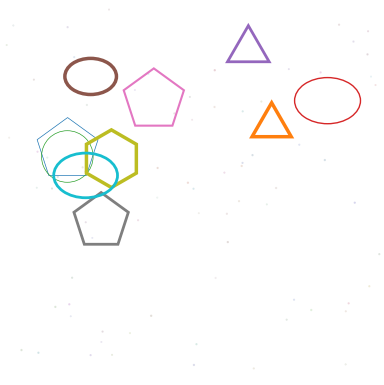[{"shape": "pentagon", "thickness": 0.5, "radius": 0.42, "center": [0.176, 0.612]}, {"shape": "triangle", "thickness": 2.5, "radius": 0.29, "center": [0.706, 0.674]}, {"shape": "circle", "thickness": 0.5, "radius": 0.33, "center": [0.175, 0.594]}, {"shape": "oval", "thickness": 1, "radius": 0.43, "center": [0.851, 0.739]}, {"shape": "triangle", "thickness": 2, "radius": 0.31, "center": [0.645, 0.871]}, {"shape": "oval", "thickness": 2.5, "radius": 0.34, "center": [0.235, 0.801]}, {"shape": "pentagon", "thickness": 1.5, "radius": 0.41, "center": [0.4, 0.74]}, {"shape": "pentagon", "thickness": 2, "radius": 0.37, "center": [0.263, 0.426]}, {"shape": "hexagon", "thickness": 2.5, "radius": 0.37, "center": [0.289, 0.588]}, {"shape": "oval", "thickness": 2, "radius": 0.41, "center": [0.222, 0.544]}]